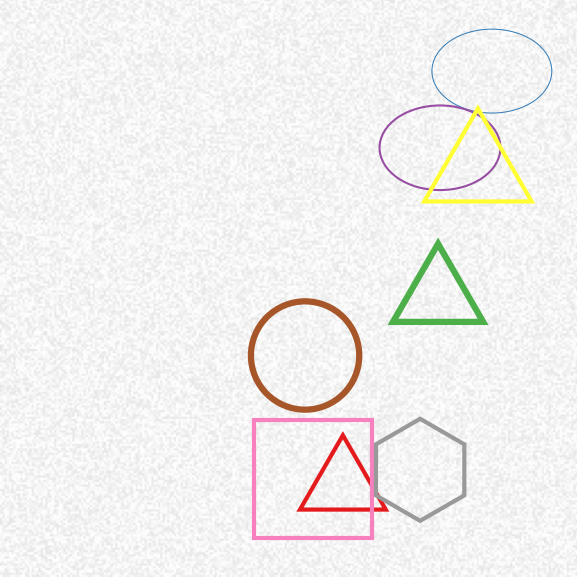[{"shape": "triangle", "thickness": 2, "radius": 0.43, "center": [0.594, 0.16]}, {"shape": "oval", "thickness": 0.5, "radius": 0.52, "center": [0.852, 0.876]}, {"shape": "triangle", "thickness": 3, "radius": 0.45, "center": [0.759, 0.487]}, {"shape": "oval", "thickness": 1, "radius": 0.52, "center": [0.762, 0.743]}, {"shape": "triangle", "thickness": 2, "radius": 0.54, "center": [0.828, 0.704]}, {"shape": "circle", "thickness": 3, "radius": 0.47, "center": [0.528, 0.384]}, {"shape": "square", "thickness": 2, "radius": 0.51, "center": [0.542, 0.17]}, {"shape": "hexagon", "thickness": 2, "radius": 0.44, "center": [0.728, 0.186]}]